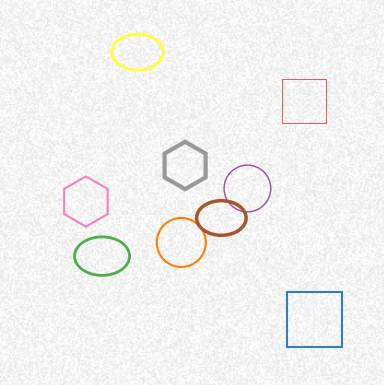[{"shape": "square", "thickness": 0.5, "radius": 0.29, "center": [0.789, 0.737]}, {"shape": "square", "thickness": 1.5, "radius": 0.36, "center": [0.818, 0.17]}, {"shape": "oval", "thickness": 2, "radius": 0.36, "center": [0.265, 0.335]}, {"shape": "circle", "thickness": 1, "radius": 0.3, "center": [0.643, 0.51]}, {"shape": "circle", "thickness": 1.5, "radius": 0.32, "center": [0.471, 0.37]}, {"shape": "oval", "thickness": 2, "radius": 0.33, "center": [0.357, 0.864]}, {"shape": "oval", "thickness": 2.5, "radius": 0.32, "center": [0.575, 0.434]}, {"shape": "hexagon", "thickness": 1.5, "radius": 0.33, "center": [0.223, 0.477]}, {"shape": "hexagon", "thickness": 3, "radius": 0.31, "center": [0.481, 0.57]}]